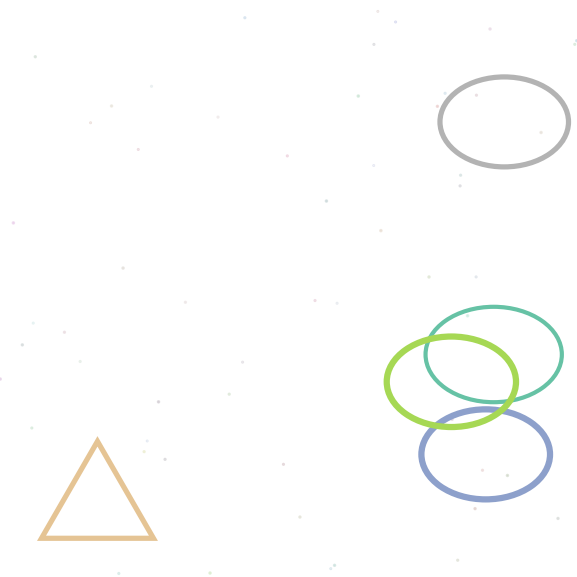[{"shape": "oval", "thickness": 2, "radius": 0.59, "center": [0.855, 0.385]}, {"shape": "oval", "thickness": 3, "radius": 0.56, "center": [0.841, 0.212]}, {"shape": "oval", "thickness": 3, "radius": 0.56, "center": [0.782, 0.338]}, {"shape": "triangle", "thickness": 2.5, "radius": 0.56, "center": [0.169, 0.123]}, {"shape": "oval", "thickness": 2.5, "radius": 0.56, "center": [0.873, 0.788]}]